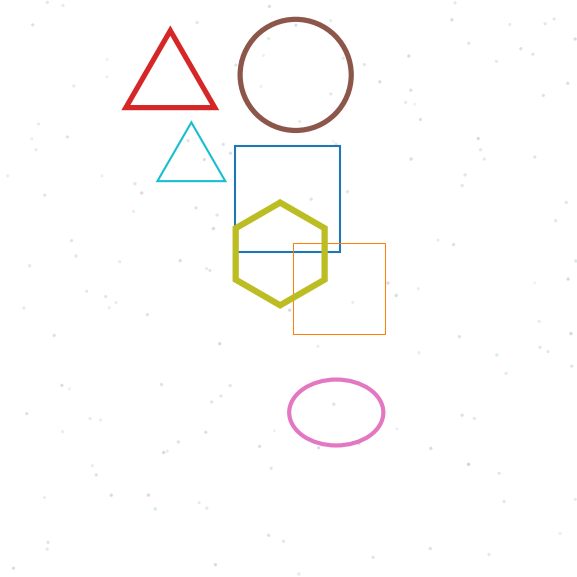[{"shape": "square", "thickness": 1, "radius": 0.46, "center": [0.498, 0.655]}, {"shape": "square", "thickness": 0.5, "radius": 0.4, "center": [0.587, 0.5]}, {"shape": "triangle", "thickness": 2.5, "radius": 0.44, "center": [0.295, 0.857]}, {"shape": "circle", "thickness": 2.5, "radius": 0.48, "center": [0.512, 0.869]}, {"shape": "oval", "thickness": 2, "radius": 0.41, "center": [0.582, 0.285]}, {"shape": "hexagon", "thickness": 3, "radius": 0.44, "center": [0.485, 0.559]}, {"shape": "triangle", "thickness": 1, "radius": 0.34, "center": [0.331, 0.719]}]